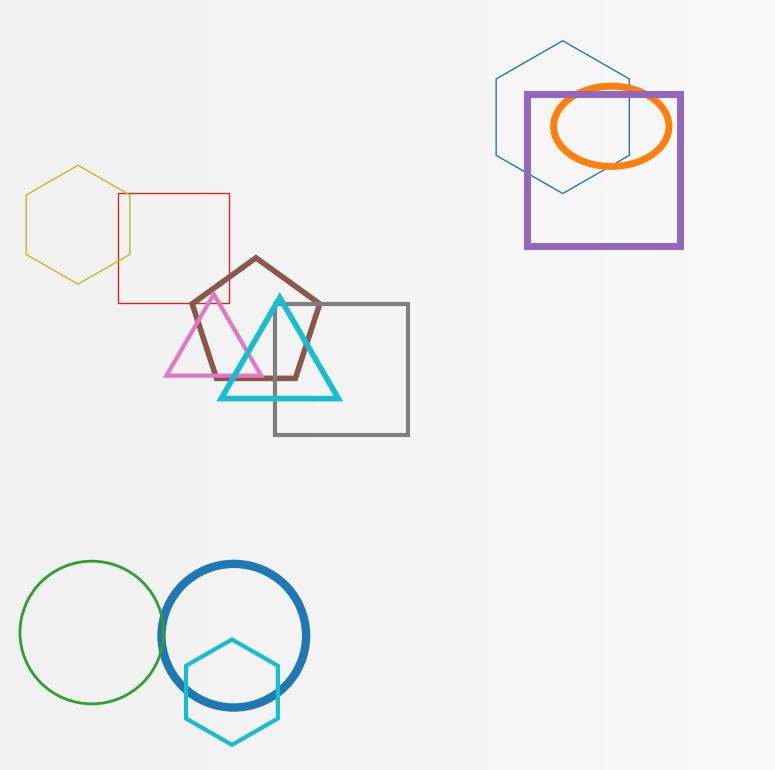[{"shape": "hexagon", "thickness": 0.5, "radius": 0.5, "center": [0.726, 0.848]}, {"shape": "circle", "thickness": 3, "radius": 0.47, "center": [0.302, 0.174]}, {"shape": "oval", "thickness": 2.5, "radius": 0.37, "center": [0.789, 0.836]}, {"shape": "circle", "thickness": 1, "radius": 0.46, "center": [0.118, 0.179]}, {"shape": "square", "thickness": 0.5, "radius": 0.36, "center": [0.224, 0.678]}, {"shape": "square", "thickness": 2.5, "radius": 0.49, "center": [0.779, 0.779]}, {"shape": "pentagon", "thickness": 2, "radius": 0.43, "center": [0.33, 0.579]}, {"shape": "triangle", "thickness": 1.5, "radius": 0.35, "center": [0.276, 0.547]}, {"shape": "square", "thickness": 1.5, "radius": 0.43, "center": [0.441, 0.52]}, {"shape": "hexagon", "thickness": 0.5, "radius": 0.39, "center": [0.101, 0.708]}, {"shape": "hexagon", "thickness": 1.5, "radius": 0.34, "center": [0.299, 0.101]}, {"shape": "triangle", "thickness": 2, "radius": 0.44, "center": [0.361, 0.526]}]